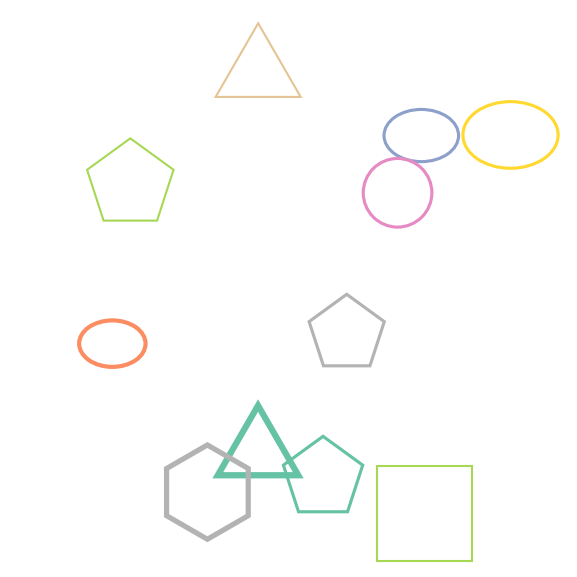[{"shape": "triangle", "thickness": 3, "radius": 0.4, "center": [0.447, 0.216]}, {"shape": "pentagon", "thickness": 1.5, "radius": 0.36, "center": [0.559, 0.171]}, {"shape": "oval", "thickness": 2, "radius": 0.29, "center": [0.195, 0.404]}, {"shape": "oval", "thickness": 1.5, "radius": 0.32, "center": [0.73, 0.764]}, {"shape": "circle", "thickness": 1.5, "radius": 0.3, "center": [0.688, 0.665]}, {"shape": "square", "thickness": 1, "radius": 0.41, "center": [0.735, 0.111]}, {"shape": "pentagon", "thickness": 1, "radius": 0.39, "center": [0.226, 0.681]}, {"shape": "oval", "thickness": 1.5, "radius": 0.41, "center": [0.884, 0.765]}, {"shape": "triangle", "thickness": 1, "radius": 0.43, "center": [0.447, 0.874]}, {"shape": "hexagon", "thickness": 2.5, "radius": 0.41, "center": [0.359, 0.147]}, {"shape": "pentagon", "thickness": 1.5, "radius": 0.34, "center": [0.6, 0.421]}]